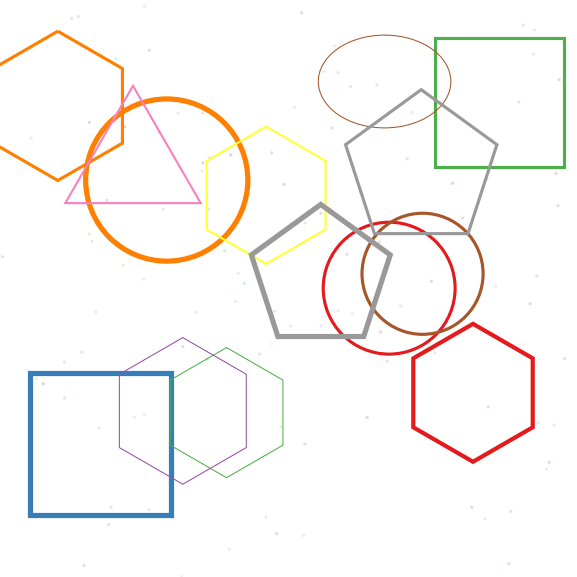[{"shape": "circle", "thickness": 1.5, "radius": 0.57, "center": [0.674, 0.5]}, {"shape": "hexagon", "thickness": 2, "radius": 0.6, "center": [0.819, 0.319]}, {"shape": "square", "thickness": 2.5, "radius": 0.61, "center": [0.174, 0.23]}, {"shape": "hexagon", "thickness": 0.5, "radius": 0.56, "center": [0.392, 0.285]}, {"shape": "square", "thickness": 1.5, "radius": 0.56, "center": [0.864, 0.821]}, {"shape": "hexagon", "thickness": 0.5, "radius": 0.63, "center": [0.317, 0.288]}, {"shape": "circle", "thickness": 2.5, "radius": 0.7, "center": [0.289, 0.687]}, {"shape": "hexagon", "thickness": 1.5, "radius": 0.65, "center": [0.1, 0.816]}, {"shape": "hexagon", "thickness": 1, "radius": 0.59, "center": [0.461, 0.661]}, {"shape": "oval", "thickness": 0.5, "radius": 0.57, "center": [0.666, 0.858]}, {"shape": "circle", "thickness": 1.5, "radius": 0.52, "center": [0.732, 0.525]}, {"shape": "triangle", "thickness": 1, "radius": 0.68, "center": [0.23, 0.715]}, {"shape": "pentagon", "thickness": 1.5, "radius": 0.69, "center": [0.729, 0.706]}, {"shape": "pentagon", "thickness": 2.5, "radius": 0.63, "center": [0.555, 0.519]}]